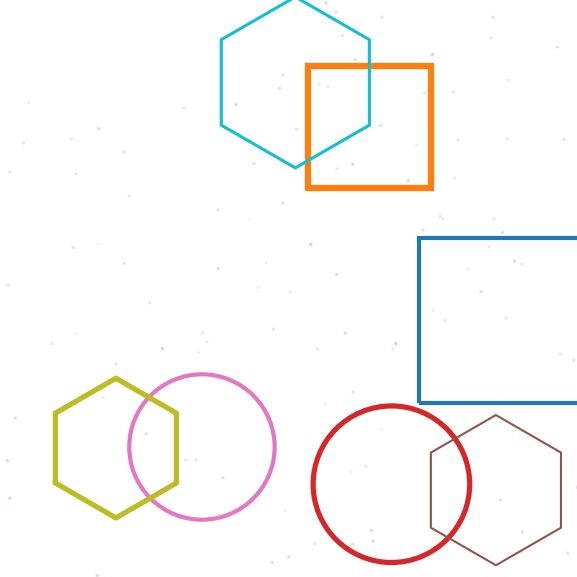[{"shape": "square", "thickness": 2, "radius": 0.71, "center": [0.868, 0.445]}, {"shape": "square", "thickness": 3, "radius": 0.53, "center": [0.639, 0.779]}, {"shape": "circle", "thickness": 2.5, "radius": 0.68, "center": [0.678, 0.161]}, {"shape": "hexagon", "thickness": 1, "radius": 0.65, "center": [0.859, 0.15]}, {"shape": "circle", "thickness": 2, "radius": 0.63, "center": [0.35, 0.225]}, {"shape": "hexagon", "thickness": 2.5, "radius": 0.6, "center": [0.201, 0.223]}, {"shape": "hexagon", "thickness": 1.5, "radius": 0.74, "center": [0.511, 0.856]}]